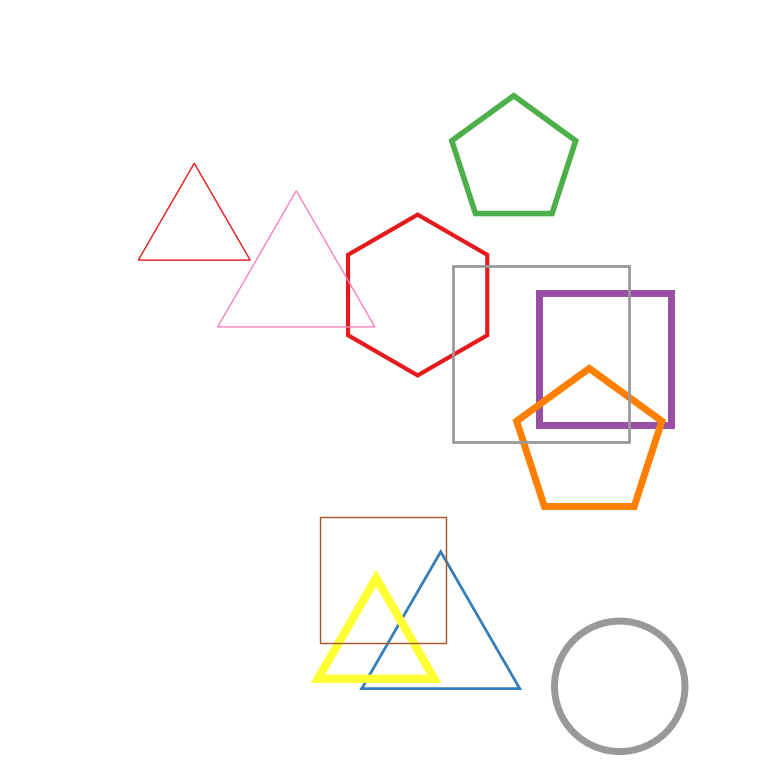[{"shape": "hexagon", "thickness": 1.5, "radius": 0.52, "center": [0.542, 0.617]}, {"shape": "triangle", "thickness": 0.5, "radius": 0.42, "center": [0.252, 0.704]}, {"shape": "triangle", "thickness": 1, "radius": 0.59, "center": [0.572, 0.165]}, {"shape": "pentagon", "thickness": 2, "radius": 0.42, "center": [0.667, 0.791]}, {"shape": "square", "thickness": 2.5, "radius": 0.43, "center": [0.786, 0.534]}, {"shape": "pentagon", "thickness": 2.5, "radius": 0.5, "center": [0.765, 0.422]}, {"shape": "triangle", "thickness": 3, "radius": 0.44, "center": [0.488, 0.162]}, {"shape": "square", "thickness": 0.5, "radius": 0.41, "center": [0.497, 0.247]}, {"shape": "triangle", "thickness": 0.5, "radius": 0.59, "center": [0.385, 0.634]}, {"shape": "square", "thickness": 1, "radius": 0.57, "center": [0.702, 0.541]}, {"shape": "circle", "thickness": 2.5, "radius": 0.42, "center": [0.805, 0.109]}]